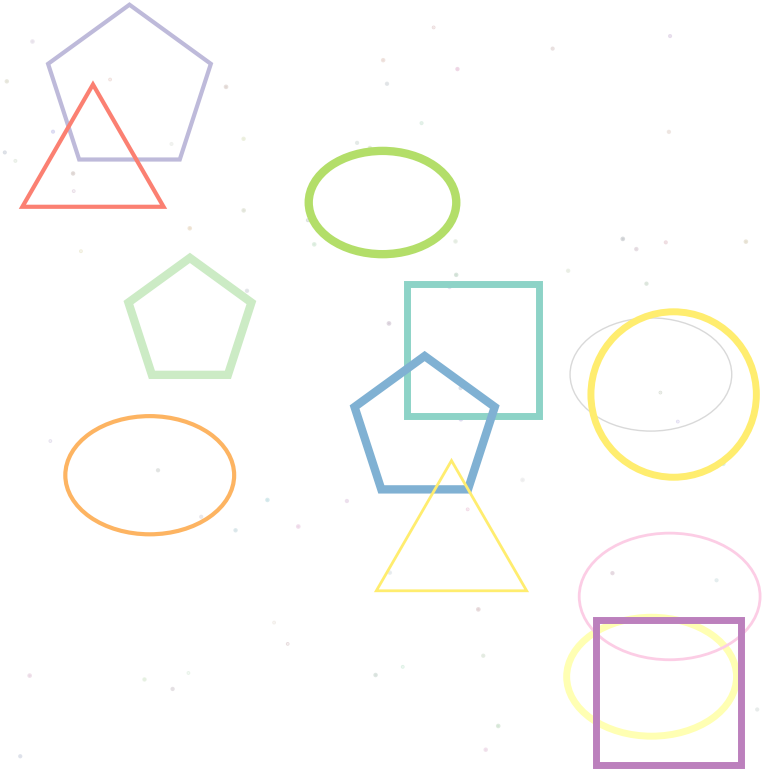[{"shape": "square", "thickness": 2.5, "radius": 0.43, "center": [0.615, 0.545]}, {"shape": "oval", "thickness": 2.5, "radius": 0.55, "center": [0.846, 0.121]}, {"shape": "pentagon", "thickness": 1.5, "radius": 0.56, "center": [0.168, 0.883]}, {"shape": "triangle", "thickness": 1.5, "radius": 0.53, "center": [0.121, 0.784]}, {"shape": "pentagon", "thickness": 3, "radius": 0.48, "center": [0.552, 0.442]}, {"shape": "oval", "thickness": 1.5, "radius": 0.55, "center": [0.194, 0.383]}, {"shape": "oval", "thickness": 3, "radius": 0.48, "center": [0.497, 0.737]}, {"shape": "oval", "thickness": 1, "radius": 0.59, "center": [0.87, 0.225]}, {"shape": "oval", "thickness": 0.5, "radius": 0.52, "center": [0.845, 0.514]}, {"shape": "square", "thickness": 2.5, "radius": 0.47, "center": [0.868, 0.101]}, {"shape": "pentagon", "thickness": 3, "radius": 0.42, "center": [0.247, 0.581]}, {"shape": "triangle", "thickness": 1, "radius": 0.56, "center": [0.586, 0.289]}, {"shape": "circle", "thickness": 2.5, "radius": 0.54, "center": [0.875, 0.488]}]